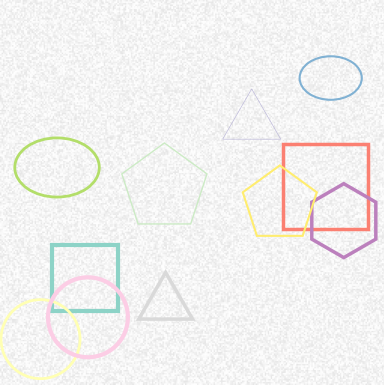[{"shape": "square", "thickness": 3, "radius": 0.43, "center": [0.22, 0.277]}, {"shape": "circle", "thickness": 2, "radius": 0.51, "center": [0.105, 0.119]}, {"shape": "triangle", "thickness": 0.5, "radius": 0.44, "center": [0.654, 0.682]}, {"shape": "square", "thickness": 2.5, "radius": 0.55, "center": [0.846, 0.516]}, {"shape": "oval", "thickness": 1.5, "radius": 0.4, "center": [0.859, 0.797]}, {"shape": "oval", "thickness": 2, "radius": 0.55, "center": [0.148, 0.565]}, {"shape": "circle", "thickness": 3, "radius": 0.52, "center": [0.228, 0.176]}, {"shape": "triangle", "thickness": 2.5, "radius": 0.4, "center": [0.43, 0.212]}, {"shape": "hexagon", "thickness": 2.5, "radius": 0.48, "center": [0.893, 0.427]}, {"shape": "pentagon", "thickness": 1, "radius": 0.58, "center": [0.427, 0.512]}, {"shape": "pentagon", "thickness": 1.5, "radius": 0.51, "center": [0.727, 0.469]}]